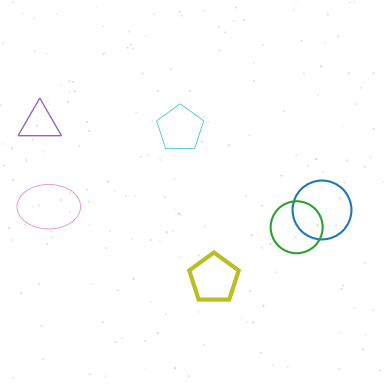[{"shape": "circle", "thickness": 1.5, "radius": 0.38, "center": [0.836, 0.455]}, {"shape": "circle", "thickness": 1.5, "radius": 0.34, "center": [0.771, 0.41]}, {"shape": "triangle", "thickness": 1, "radius": 0.33, "center": [0.103, 0.68]}, {"shape": "oval", "thickness": 0.5, "radius": 0.41, "center": [0.127, 0.463]}, {"shape": "pentagon", "thickness": 3, "radius": 0.34, "center": [0.556, 0.277]}, {"shape": "pentagon", "thickness": 0.5, "radius": 0.32, "center": [0.468, 0.666]}]